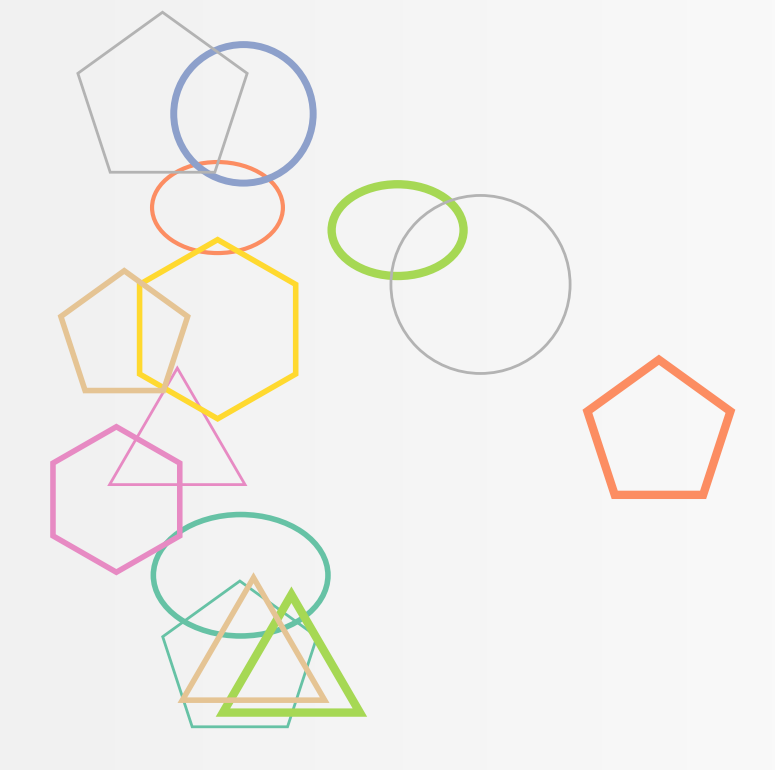[{"shape": "pentagon", "thickness": 1, "radius": 0.52, "center": [0.309, 0.141]}, {"shape": "oval", "thickness": 2, "radius": 0.56, "center": [0.311, 0.253]}, {"shape": "pentagon", "thickness": 3, "radius": 0.49, "center": [0.85, 0.436]}, {"shape": "oval", "thickness": 1.5, "radius": 0.42, "center": [0.281, 0.73]}, {"shape": "circle", "thickness": 2.5, "radius": 0.45, "center": [0.314, 0.852]}, {"shape": "hexagon", "thickness": 2, "radius": 0.47, "center": [0.15, 0.351]}, {"shape": "triangle", "thickness": 1, "radius": 0.5, "center": [0.229, 0.421]}, {"shape": "oval", "thickness": 3, "radius": 0.43, "center": [0.513, 0.701]}, {"shape": "triangle", "thickness": 3, "radius": 0.51, "center": [0.376, 0.126]}, {"shape": "hexagon", "thickness": 2, "radius": 0.58, "center": [0.281, 0.572]}, {"shape": "triangle", "thickness": 2, "radius": 0.53, "center": [0.327, 0.144]}, {"shape": "pentagon", "thickness": 2, "radius": 0.43, "center": [0.16, 0.562]}, {"shape": "circle", "thickness": 1, "radius": 0.58, "center": [0.62, 0.631]}, {"shape": "pentagon", "thickness": 1, "radius": 0.57, "center": [0.21, 0.869]}]